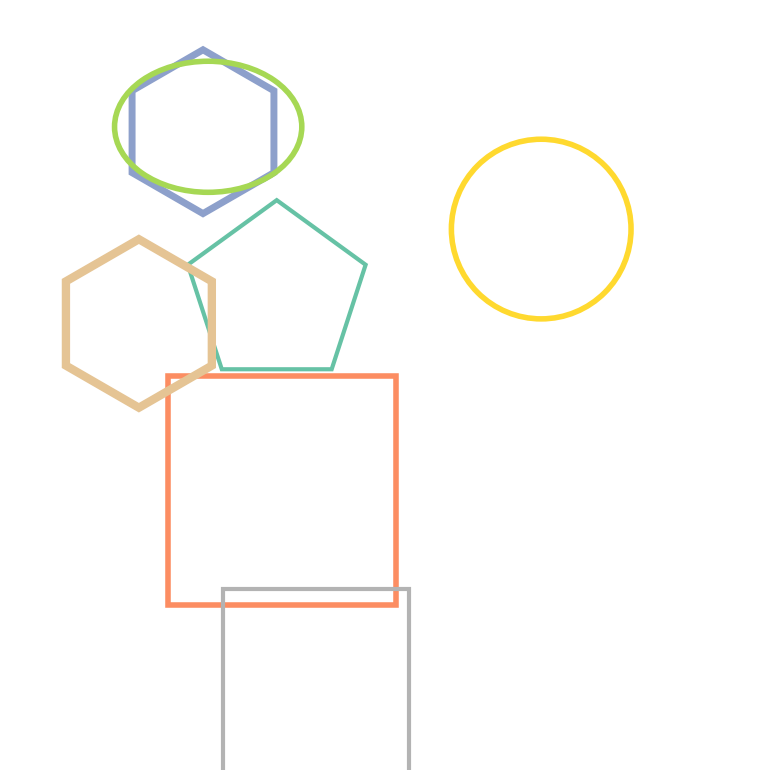[{"shape": "pentagon", "thickness": 1.5, "radius": 0.61, "center": [0.359, 0.619]}, {"shape": "square", "thickness": 2, "radius": 0.74, "center": [0.366, 0.363]}, {"shape": "hexagon", "thickness": 2.5, "radius": 0.53, "center": [0.264, 0.829]}, {"shape": "oval", "thickness": 2, "radius": 0.61, "center": [0.27, 0.835]}, {"shape": "circle", "thickness": 2, "radius": 0.58, "center": [0.703, 0.703]}, {"shape": "hexagon", "thickness": 3, "radius": 0.55, "center": [0.18, 0.58]}, {"shape": "square", "thickness": 1.5, "radius": 0.6, "center": [0.41, 0.115]}]